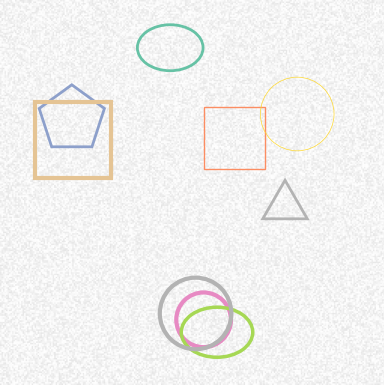[{"shape": "oval", "thickness": 2, "radius": 0.43, "center": [0.442, 0.876]}, {"shape": "square", "thickness": 1, "radius": 0.4, "center": [0.609, 0.642]}, {"shape": "pentagon", "thickness": 2, "radius": 0.45, "center": [0.187, 0.691]}, {"shape": "circle", "thickness": 3, "radius": 0.36, "center": [0.529, 0.169]}, {"shape": "oval", "thickness": 2.5, "radius": 0.46, "center": [0.564, 0.137]}, {"shape": "circle", "thickness": 0.5, "radius": 0.48, "center": [0.772, 0.704]}, {"shape": "square", "thickness": 3, "radius": 0.49, "center": [0.191, 0.637]}, {"shape": "circle", "thickness": 3, "radius": 0.46, "center": [0.508, 0.186]}, {"shape": "triangle", "thickness": 2, "radius": 0.33, "center": [0.74, 0.465]}]